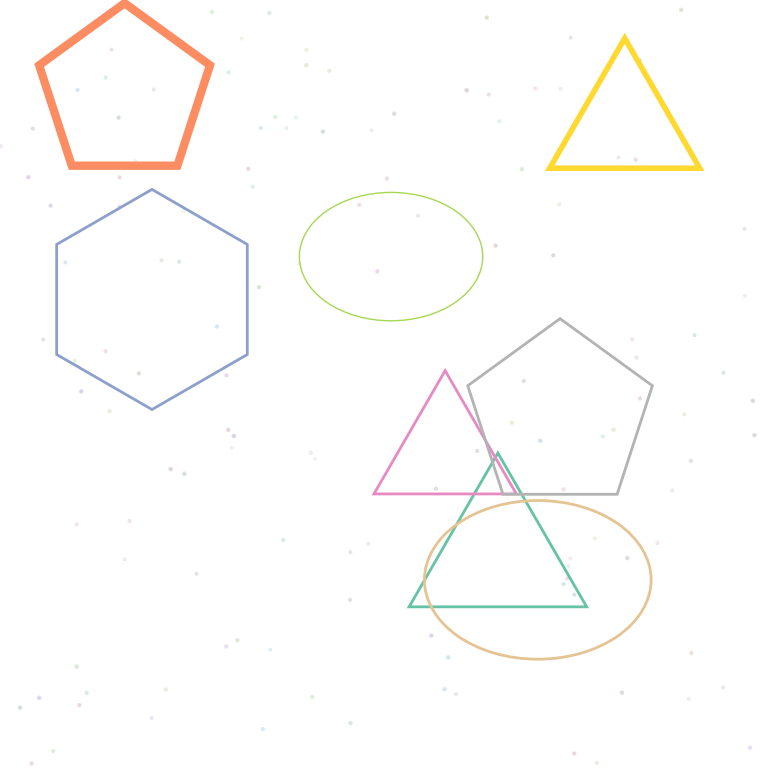[{"shape": "triangle", "thickness": 1, "radius": 0.67, "center": [0.647, 0.278]}, {"shape": "pentagon", "thickness": 3, "radius": 0.58, "center": [0.162, 0.879]}, {"shape": "hexagon", "thickness": 1, "radius": 0.71, "center": [0.197, 0.611]}, {"shape": "triangle", "thickness": 1, "radius": 0.53, "center": [0.578, 0.412]}, {"shape": "oval", "thickness": 0.5, "radius": 0.6, "center": [0.508, 0.667]}, {"shape": "triangle", "thickness": 2, "radius": 0.56, "center": [0.811, 0.838]}, {"shape": "oval", "thickness": 1, "radius": 0.74, "center": [0.698, 0.247]}, {"shape": "pentagon", "thickness": 1, "radius": 0.63, "center": [0.727, 0.46]}]